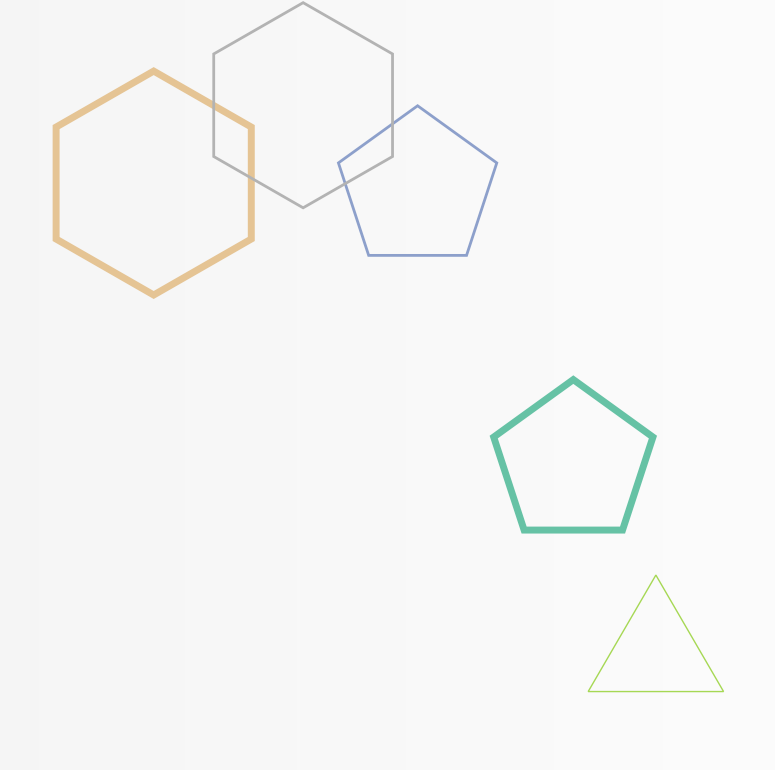[{"shape": "pentagon", "thickness": 2.5, "radius": 0.54, "center": [0.74, 0.399]}, {"shape": "pentagon", "thickness": 1, "radius": 0.54, "center": [0.539, 0.755]}, {"shape": "triangle", "thickness": 0.5, "radius": 0.5, "center": [0.846, 0.152]}, {"shape": "hexagon", "thickness": 2.5, "radius": 0.73, "center": [0.198, 0.762]}, {"shape": "hexagon", "thickness": 1, "radius": 0.67, "center": [0.391, 0.863]}]